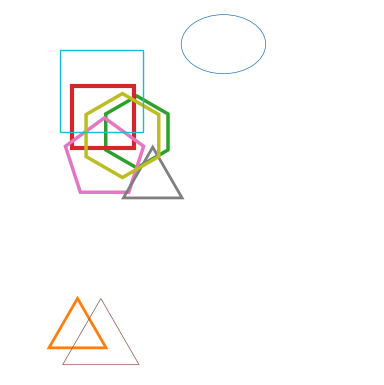[{"shape": "oval", "thickness": 0.5, "radius": 0.55, "center": [0.58, 0.885]}, {"shape": "triangle", "thickness": 2, "radius": 0.43, "center": [0.201, 0.139]}, {"shape": "hexagon", "thickness": 2.5, "radius": 0.47, "center": [0.356, 0.657]}, {"shape": "square", "thickness": 3, "radius": 0.4, "center": [0.269, 0.697]}, {"shape": "triangle", "thickness": 0.5, "radius": 0.57, "center": [0.262, 0.11]}, {"shape": "pentagon", "thickness": 2.5, "radius": 0.53, "center": [0.271, 0.587]}, {"shape": "triangle", "thickness": 2, "radius": 0.44, "center": [0.397, 0.53]}, {"shape": "hexagon", "thickness": 2.5, "radius": 0.55, "center": [0.318, 0.648]}, {"shape": "square", "thickness": 1, "radius": 0.54, "center": [0.264, 0.763]}]